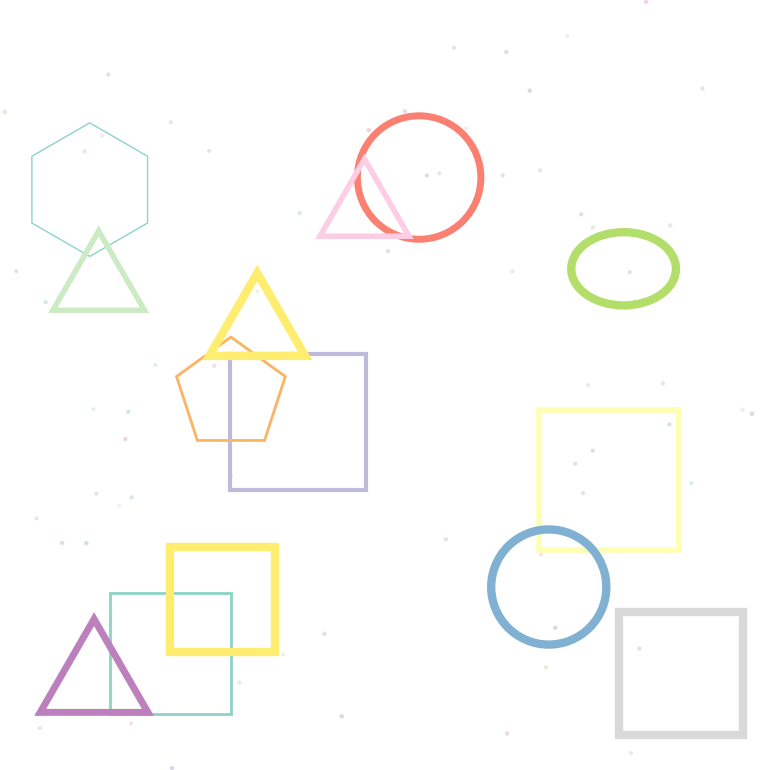[{"shape": "square", "thickness": 1, "radius": 0.39, "center": [0.222, 0.151]}, {"shape": "hexagon", "thickness": 0.5, "radius": 0.43, "center": [0.117, 0.754]}, {"shape": "square", "thickness": 2, "radius": 0.46, "center": [0.791, 0.377]}, {"shape": "square", "thickness": 1.5, "radius": 0.44, "center": [0.387, 0.452]}, {"shape": "circle", "thickness": 2.5, "radius": 0.4, "center": [0.544, 0.769]}, {"shape": "circle", "thickness": 3, "radius": 0.37, "center": [0.713, 0.238]}, {"shape": "pentagon", "thickness": 1, "radius": 0.37, "center": [0.3, 0.488]}, {"shape": "oval", "thickness": 3, "radius": 0.34, "center": [0.81, 0.651]}, {"shape": "triangle", "thickness": 2, "radius": 0.33, "center": [0.473, 0.727]}, {"shape": "square", "thickness": 3, "radius": 0.4, "center": [0.884, 0.125]}, {"shape": "triangle", "thickness": 2.5, "radius": 0.4, "center": [0.122, 0.115]}, {"shape": "triangle", "thickness": 2, "radius": 0.34, "center": [0.128, 0.631]}, {"shape": "square", "thickness": 3, "radius": 0.34, "center": [0.289, 0.222]}, {"shape": "triangle", "thickness": 3, "radius": 0.36, "center": [0.334, 0.574]}]